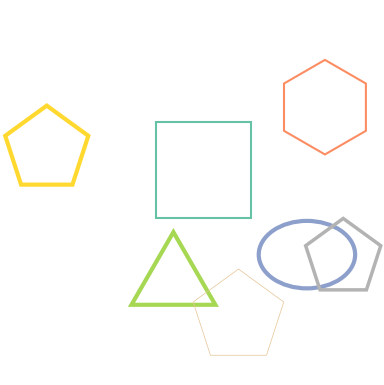[{"shape": "square", "thickness": 1.5, "radius": 0.62, "center": [0.529, 0.559]}, {"shape": "hexagon", "thickness": 1.5, "radius": 0.61, "center": [0.844, 0.722]}, {"shape": "oval", "thickness": 3, "radius": 0.63, "center": [0.797, 0.339]}, {"shape": "triangle", "thickness": 3, "radius": 0.63, "center": [0.45, 0.271]}, {"shape": "pentagon", "thickness": 3, "radius": 0.57, "center": [0.121, 0.612]}, {"shape": "pentagon", "thickness": 0.5, "radius": 0.62, "center": [0.619, 0.177]}, {"shape": "pentagon", "thickness": 2.5, "radius": 0.51, "center": [0.891, 0.33]}]